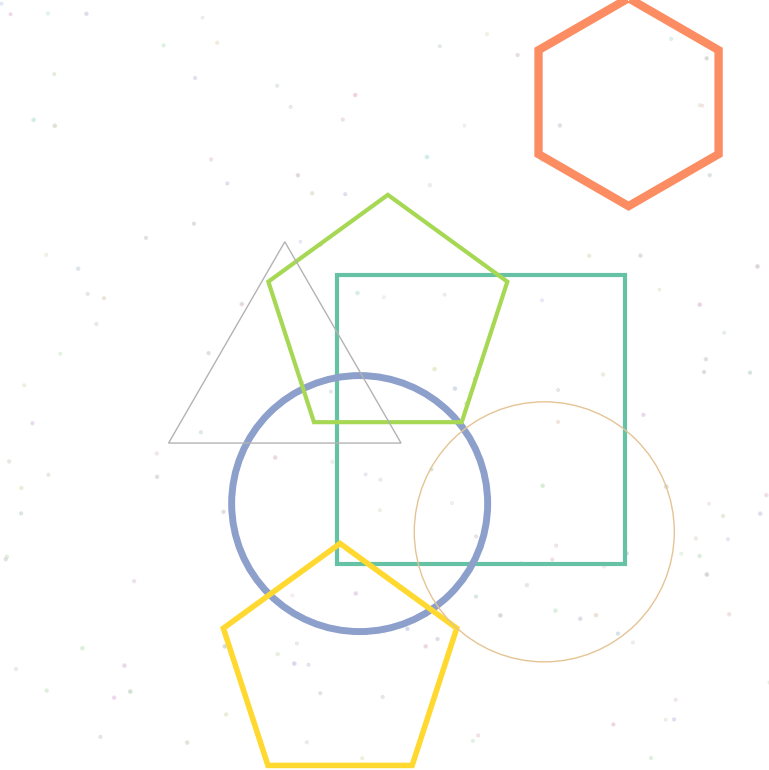[{"shape": "square", "thickness": 1.5, "radius": 0.94, "center": [0.624, 0.455]}, {"shape": "hexagon", "thickness": 3, "radius": 0.68, "center": [0.816, 0.867]}, {"shape": "circle", "thickness": 2.5, "radius": 0.83, "center": [0.467, 0.346]}, {"shape": "pentagon", "thickness": 1.5, "radius": 0.82, "center": [0.504, 0.584]}, {"shape": "pentagon", "thickness": 2, "radius": 0.8, "center": [0.442, 0.135]}, {"shape": "circle", "thickness": 0.5, "radius": 0.84, "center": [0.707, 0.309]}, {"shape": "triangle", "thickness": 0.5, "radius": 0.87, "center": [0.37, 0.512]}]